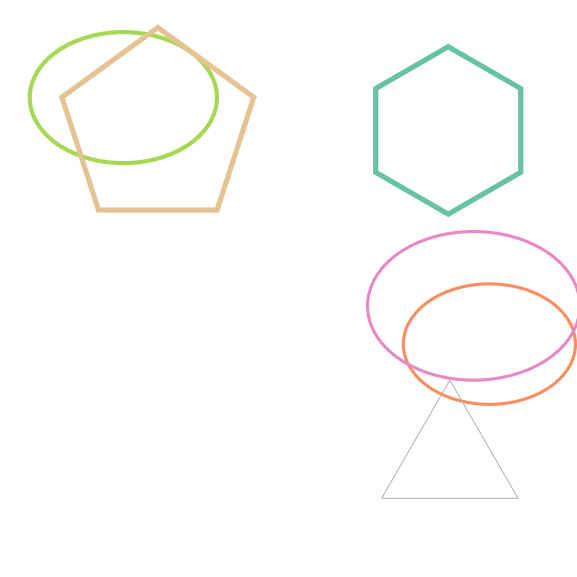[{"shape": "hexagon", "thickness": 2.5, "radius": 0.72, "center": [0.776, 0.773]}, {"shape": "oval", "thickness": 1.5, "radius": 0.75, "center": [0.847, 0.403]}, {"shape": "oval", "thickness": 1.5, "radius": 0.92, "center": [0.82, 0.47]}, {"shape": "oval", "thickness": 2, "radius": 0.81, "center": [0.214, 0.83]}, {"shape": "pentagon", "thickness": 2.5, "radius": 0.87, "center": [0.273, 0.777]}, {"shape": "triangle", "thickness": 0.5, "radius": 0.68, "center": [0.779, 0.204]}]